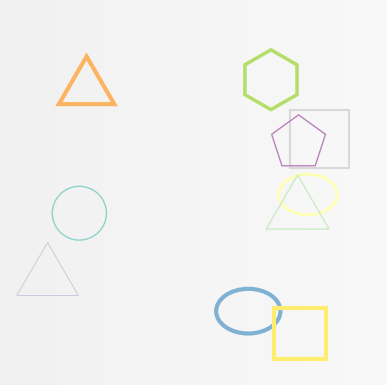[{"shape": "circle", "thickness": 1, "radius": 0.35, "center": [0.205, 0.446]}, {"shape": "oval", "thickness": 2, "radius": 0.38, "center": [0.795, 0.495]}, {"shape": "triangle", "thickness": 0.5, "radius": 0.46, "center": [0.123, 0.278]}, {"shape": "oval", "thickness": 3, "radius": 0.41, "center": [0.641, 0.192]}, {"shape": "triangle", "thickness": 3, "radius": 0.41, "center": [0.223, 0.771]}, {"shape": "hexagon", "thickness": 2.5, "radius": 0.39, "center": [0.699, 0.793]}, {"shape": "square", "thickness": 1.5, "radius": 0.38, "center": [0.824, 0.639]}, {"shape": "pentagon", "thickness": 1, "radius": 0.37, "center": [0.771, 0.629]}, {"shape": "triangle", "thickness": 1, "radius": 0.47, "center": [0.768, 0.452]}, {"shape": "square", "thickness": 3, "radius": 0.34, "center": [0.774, 0.134]}]